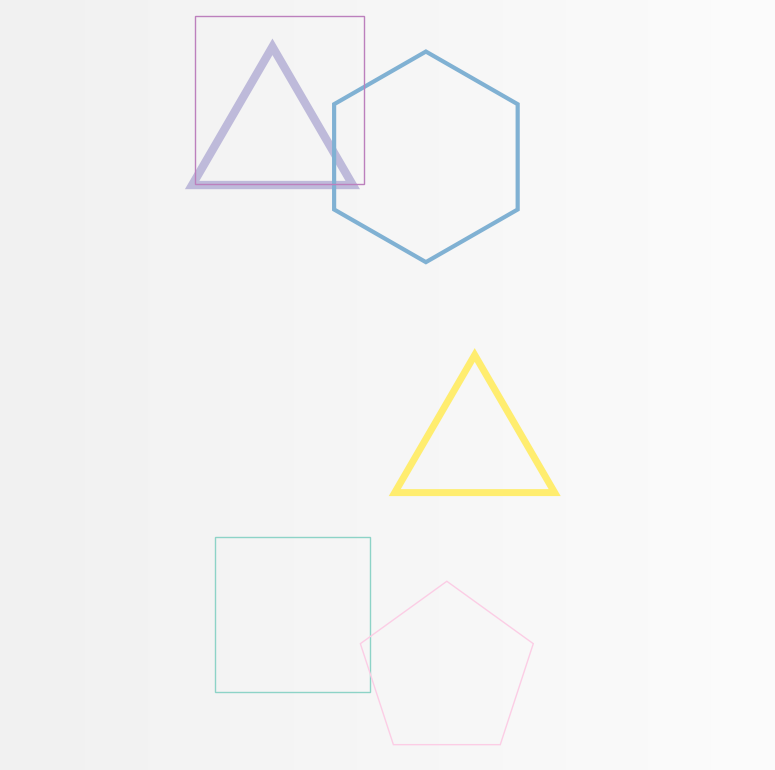[{"shape": "square", "thickness": 0.5, "radius": 0.5, "center": [0.378, 0.202]}, {"shape": "triangle", "thickness": 3, "radius": 0.6, "center": [0.352, 0.82]}, {"shape": "hexagon", "thickness": 1.5, "radius": 0.68, "center": [0.55, 0.796]}, {"shape": "pentagon", "thickness": 0.5, "radius": 0.59, "center": [0.577, 0.128]}, {"shape": "square", "thickness": 0.5, "radius": 0.54, "center": [0.36, 0.87]}, {"shape": "triangle", "thickness": 2.5, "radius": 0.6, "center": [0.613, 0.42]}]